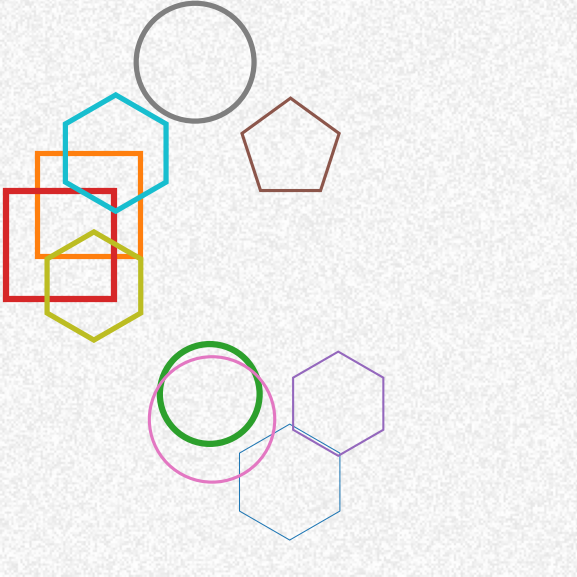[{"shape": "hexagon", "thickness": 0.5, "radius": 0.5, "center": [0.502, 0.164]}, {"shape": "square", "thickness": 2.5, "radius": 0.44, "center": [0.154, 0.645]}, {"shape": "circle", "thickness": 3, "radius": 0.43, "center": [0.363, 0.317]}, {"shape": "square", "thickness": 3, "radius": 0.47, "center": [0.104, 0.575]}, {"shape": "hexagon", "thickness": 1, "radius": 0.45, "center": [0.586, 0.3]}, {"shape": "pentagon", "thickness": 1.5, "radius": 0.44, "center": [0.503, 0.741]}, {"shape": "circle", "thickness": 1.5, "radius": 0.54, "center": [0.367, 0.273]}, {"shape": "circle", "thickness": 2.5, "radius": 0.51, "center": [0.338, 0.891]}, {"shape": "hexagon", "thickness": 2.5, "radius": 0.47, "center": [0.163, 0.504]}, {"shape": "hexagon", "thickness": 2.5, "radius": 0.5, "center": [0.2, 0.734]}]